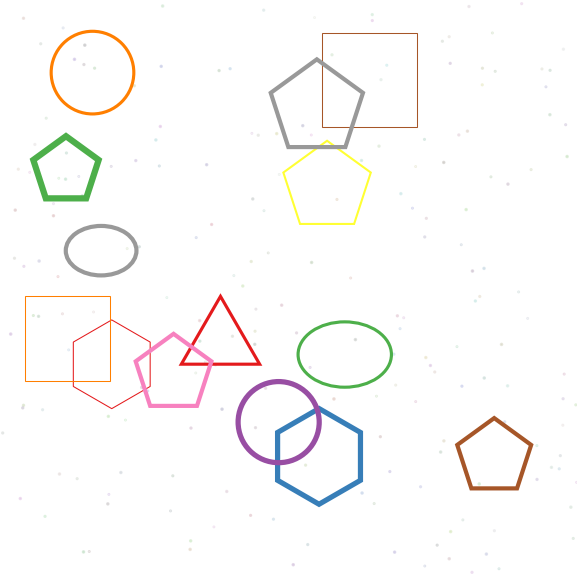[{"shape": "hexagon", "thickness": 0.5, "radius": 0.38, "center": [0.193, 0.368]}, {"shape": "triangle", "thickness": 1.5, "radius": 0.39, "center": [0.382, 0.408]}, {"shape": "hexagon", "thickness": 2.5, "radius": 0.41, "center": [0.552, 0.209]}, {"shape": "oval", "thickness": 1.5, "radius": 0.4, "center": [0.597, 0.385]}, {"shape": "pentagon", "thickness": 3, "radius": 0.3, "center": [0.114, 0.704]}, {"shape": "circle", "thickness": 2.5, "radius": 0.35, "center": [0.483, 0.268]}, {"shape": "square", "thickness": 0.5, "radius": 0.36, "center": [0.117, 0.413]}, {"shape": "circle", "thickness": 1.5, "radius": 0.36, "center": [0.16, 0.873]}, {"shape": "pentagon", "thickness": 1, "radius": 0.4, "center": [0.566, 0.676]}, {"shape": "square", "thickness": 0.5, "radius": 0.41, "center": [0.64, 0.86]}, {"shape": "pentagon", "thickness": 2, "radius": 0.34, "center": [0.856, 0.208]}, {"shape": "pentagon", "thickness": 2, "radius": 0.34, "center": [0.301, 0.352]}, {"shape": "pentagon", "thickness": 2, "radius": 0.42, "center": [0.549, 0.812]}, {"shape": "oval", "thickness": 2, "radius": 0.31, "center": [0.175, 0.565]}]